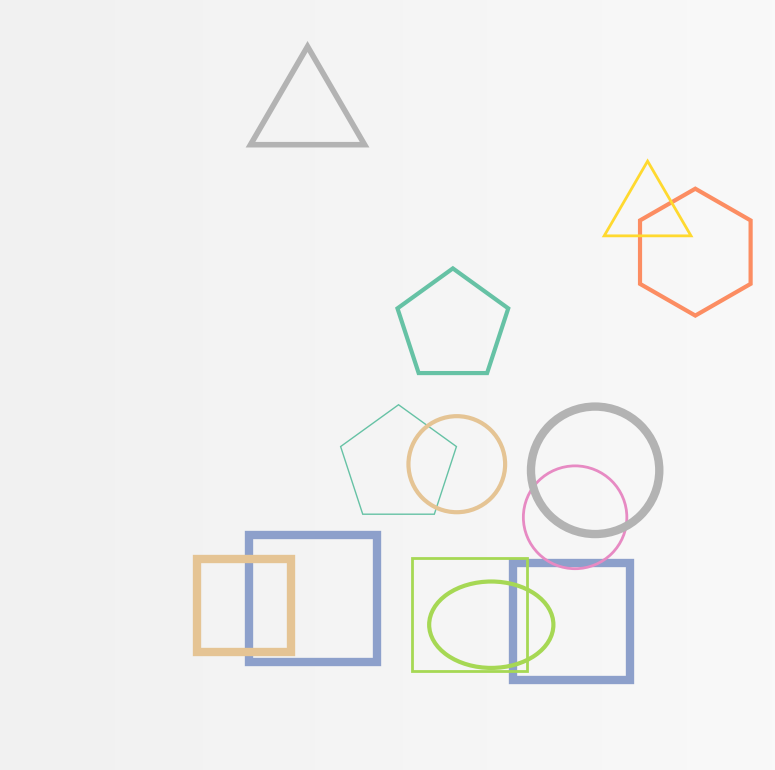[{"shape": "pentagon", "thickness": 0.5, "radius": 0.39, "center": [0.514, 0.396]}, {"shape": "pentagon", "thickness": 1.5, "radius": 0.38, "center": [0.584, 0.576]}, {"shape": "hexagon", "thickness": 1.5, "radius": 0.41, "center": [0.897, 0.673]}, {"shape": "square", "thickness": 3, "radius": 0.41, "center": [0.404, 0.223]}, {"shape": "square", "thickness": 3, "radius": 0.38, "center": [0.737, 0.193]}, {"shape": "circle", "thickness": 1, "radius": 0.33, "center": [0.742, 0.328]}, {"shape": "square", "thickness": 1, "radius": 0.37, "center": [0.606, 0.202]}, {"shape": "oval", "thickness": 1.5, "radius": 0.4, "center": [0.634, 0.189]}, {"shape": "triangle", "thickness": 1, "radius": 0.32, "center": [0.836, 0.726]}, {"shape": "square", "thickness": 3, "radius": 0.3, "center": [0.315, 0.214]}, {"shape": "circle", "thickness": 1.5, "radius": 0.31, "center": [0.589, 0.397]}, {"shape": "triangle", "thickness": 2, "radius": 0.43, "center": [0.397, 0.855]}, {"shape": "circle", "thickness": 3, "radius": 0.41, "center": [0.768, 0.389]}]